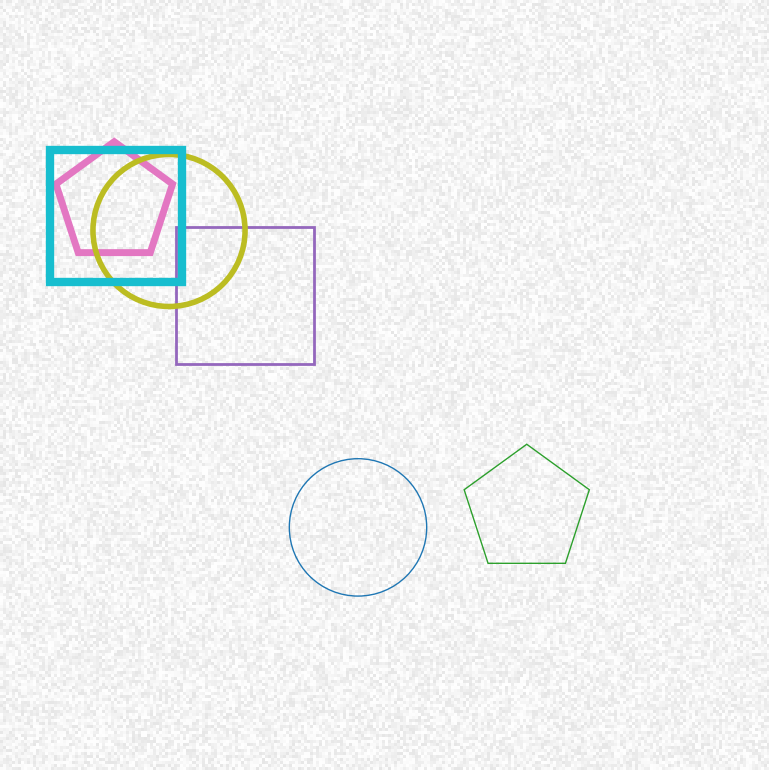[{"shape": "circle", "thickness": 0.5, "radius": 0.45, "center": [0.465, 0.315]}, {"shape": "pentagon", "thickness": 0.5, "radius": 0.43, "center": [0.684, 0.338]}, {"shape": "square", "thickness": 1, "radius": 0.45, "center": [0.318, 0.616]}, {"shape": "pentagon", "thickness": 2.5, "radius": 0.4, "center": [0.148, 0.736]}, {"shape": "circle", "thickness": 2, "radius": 0.49, "center": [0.219, 0.701]}, {"shape": "square", "thickness": 3, "radius": 0.43, "center": [0.151, 0.719]}]